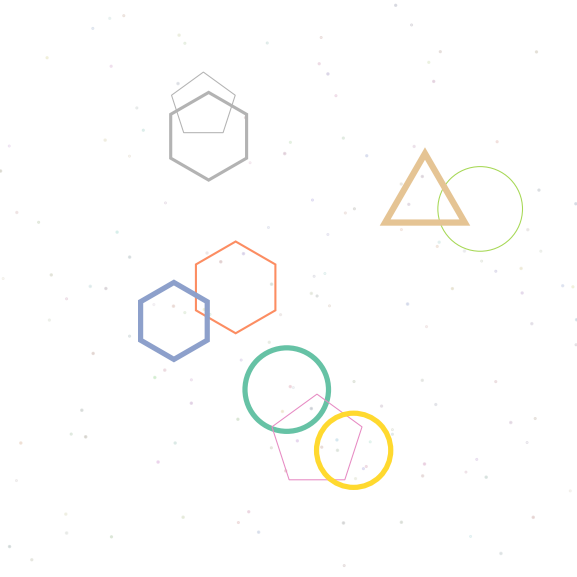[{"shape": "circle", "thickness": 2.5, "radius": 0.36, "center": [0.497, 0.325]}, {"shape": "hexagon", "thickness": 1, "radius": 0.4, "center": [0.408, 0.501]}, {"shape": "hexagon", "thickness": 2.5, "radius": 0.33, "center": [0.301, 0.443]}, {"shape": "pentagon", "thickness": 0.5, "radius": 0.41, "center": [0.549, 0.235]}, {"shape": "circle", "thickness": 0.5, "radius": 0.37, "center": [0.831, 0.637]}, {"shape": "circle", "thickness": 2.5, "radius": 0.32, "center": [0.612, 0.219]}, {"shape": "triangle", "thickness": 3, "radius": 0.4, "center": [0.736, 0.654]}, {"shape": "hexagon", "thickness": 1.5, "radius": 0.38, "center": [0.361, 0.763]}, {"shape": "pentagon", "thickness": 0.5, "radius": 0.29, "center": [0.352, 0.816]}]